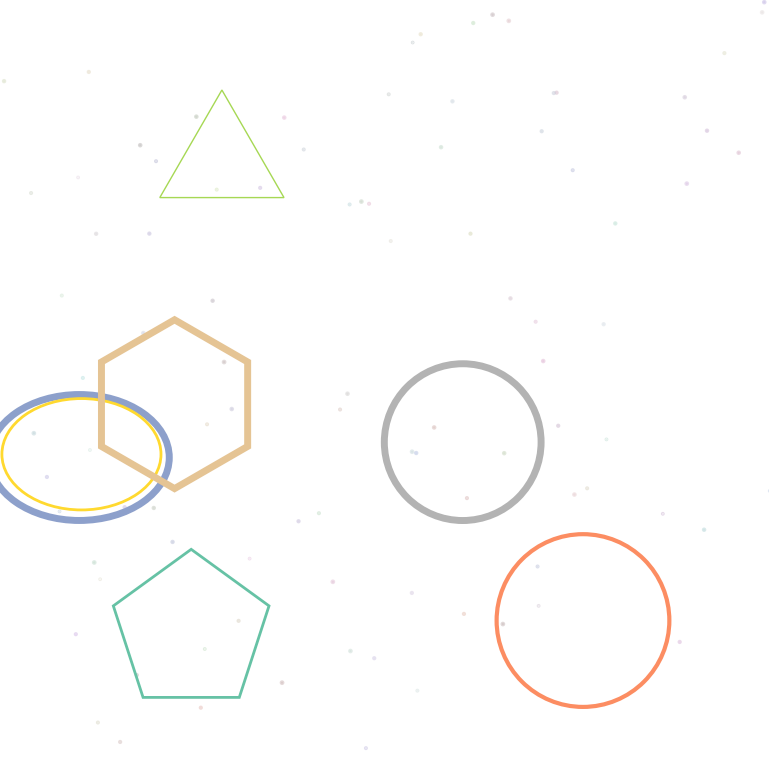[{"shape": "pentagon", "thickness": 1, "radius": 0.53, "center": [0.248, 0.18]}, {"shape": "circle", "thickness": 1.5, "radius": 0.56, "center": [0.757, 0.194]}, {"shape": "oval", "thickness": 2.5, "radius": 0.58, "center": [0.103, 0.406]}, {"shape": "triangle", "thickness": 0.5, "radius": 0.47, "center": [0.288, 0.79]}, {"shape": "oval", "thickness": 1, "radius": 0.52, "center": [0.106, 0.41]}, {"shape": "hexagon", "thickness": 2.5, "radius": 0.55, "center": [0.227, 0.475]}, {"shape": "circle", "thickness": 2.5, "radius": 0.51, "center": [0.601, 0.426]}]